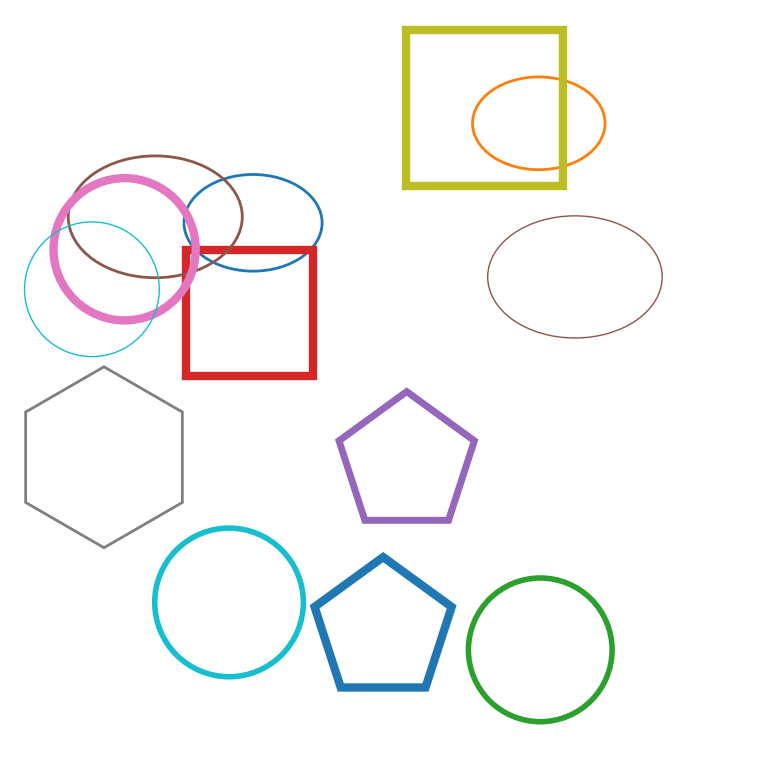[{"shape": "oval", "thickness": 1, "radius": 0.45, "center": [0.329, 0.711]}, {"shape": "pentagon", "thickness": 3, "radius": 0.47, "center": [0.498, 0.183]}, {"shape": "oval", "thickness": 1, "radius": 0.43, "center": [0.7, 0.84]}, {"shape": "circle", "thickness": 2, "radius": 0.47, "center": [0.702, 0.156]}, {"shape": "square", "thickness": 3, "radius": 0.41, "center": [0.324, 0.593]}, {"shape": "pentagon", "thickness": 2.5, "radius": 0.46, "center": [0.528, 0.399]}, {"shape": "oval", "thickness": 1, "radius": 0.57, "center": [0.202, 0.718]}, {"shape": "oval", "thickness": 0.5, "radius": 0.57, "center": [0.747, 0.64]}, {"shape": "circle", "thickness": 3, "radius": 0.46, "center": [0.162, 0.676]}, {"shape": "hexagon", "thickness": 1, "radius": 0.59, "center": [0.135, 0.406]}, {"shape": "square", "thickness": 3, "radius": 0.51, "center": [0.629, 0.86]}, {"shape": "circle", "thickness": 2, "radius": 0.48, "center": [0.297, 0.218]}, {"shape": "circle", "thickness": 0.5, "radius": 0.44, "center": [0.119, 0.624]}]